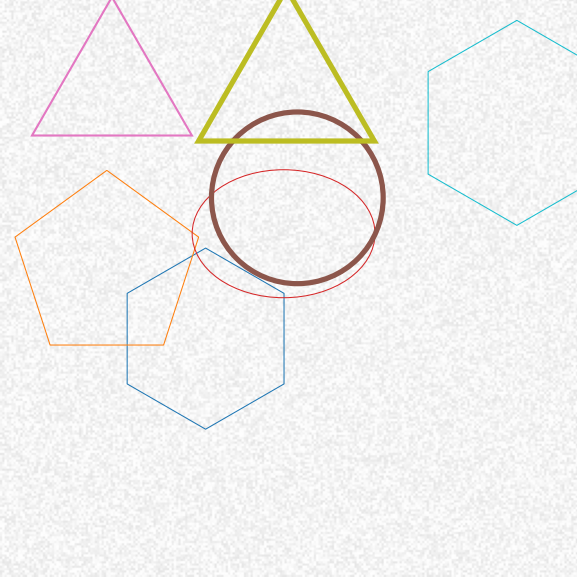[{"shape": "hexagon", "thickness": 0.5, "radius": 0.78, "center": [0.356, 0.413]}, {"shape": "pentagon", "thickness": 0.5, "radius": 0.84, "center": [0.185, 0.537]}, {"shape": "oval", "thickness": 0.5, "radius": 0.79, "center": [0.491, 0.594]}, {"shape": "circle", "thickness": 2.5, "radius": 0.74, "center": [0.515, 0.657]}, {"shape": "triangle", "thickness": 1, "radius": 0.8, "center": [0.194, 0.844]}, {"shape": "triangle", "thickness": 2.5, "radius": 0.88, "center": [0.496, 0.843]}, {"shape": "hexagon", "thickness": 0.5, "radius": 0.89, "center": [0.895, 0.786]}]